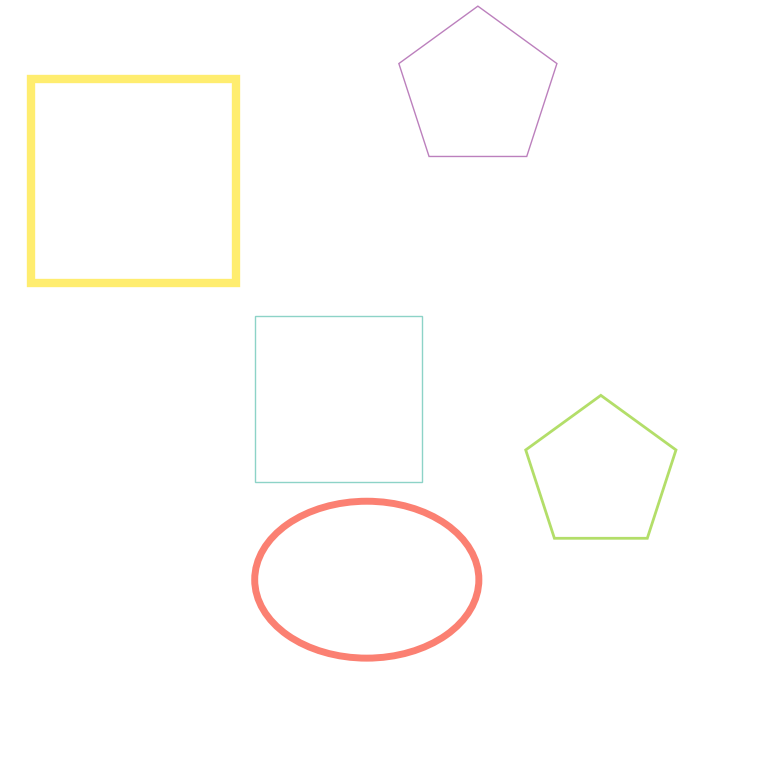[{"shape": "square", "thickness": 0.5, "radius": 0.54, "center": [0.44, 0.482]}, {"shape": "oval", "thickness": 2.5, "radius": 0.73, "center": [0.476, 0.247]}, {"shape": "pentagon", "thickness": 1, "radius": 0.51, "center": [0.78, 0.384]}, {"shape": "pentagon", "thickness": 0.5, "radius": 0.54, "center": [0.621, 0.884]}, {"shape": "square", "thickness": 3, "radius": 0.66, "center": [0.174, 0.765]}]